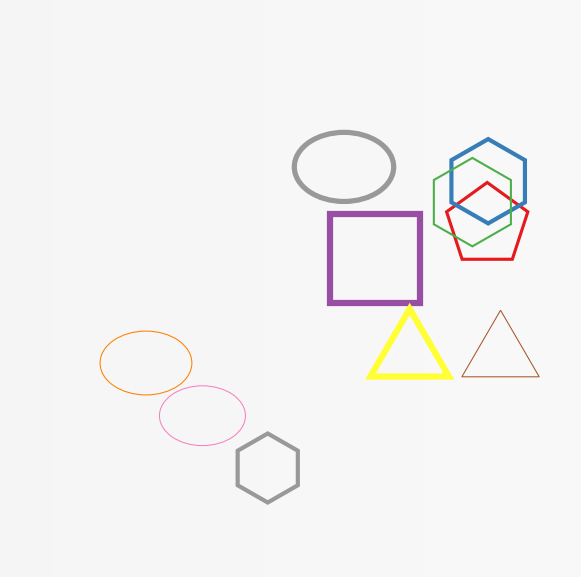[{"shape": "pentagon", "thickness": 1.5, "radius": 0.37, "center": [0.838, 0.61]}, {"shape": "hexagon", "thickness": 2, "radius": 0.37, "center": [0.84, 0.685]}, {"shape": "hexagon", "thickness": 1, "radius": 0.38, "center": [0.813, 0.649]}, {"shape": "square", "thickness": 3, "radius": 0.38, "center": [0.645, 0.551]}, {"shape": "oval", "thickness": 0.5, "radius": 0.39, "center": [0.251, 0.371]}, {"shape": "triangle", "thickness": 3, "radius": 0.39, "center": [0.705, 0.386]}, {"shape": "triangle", "thickness": 0.5, "radius": 0.38, "center": [0.861, 0.385]}, {"shape": "oval", "thickness": 0.5, "radius": 0.37, "center": [0.348, 0.279]}, {"shape": "hexagon", "thickness": 2, "radius": 0.3, "center": [0.461, 0.189]}, {"shape": "oval", "thickness": 2.5, "radius": 0.43, "center": [0.592, 0.71]}]